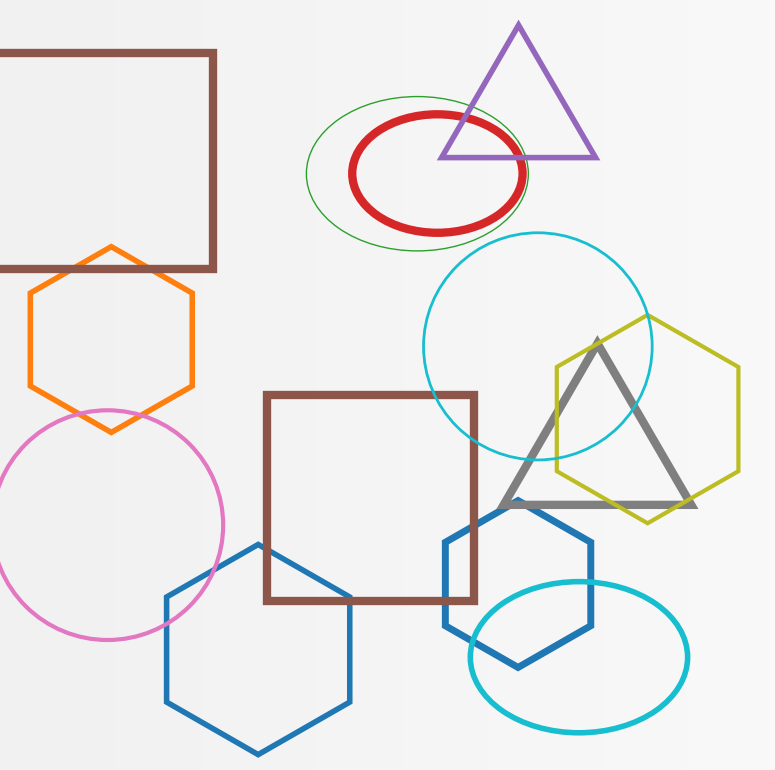[{"shape": "hexagon", "thickness": 2, "radius": 0.68, "center": [0.333, 0.156]}, {"shape": "hexagon", "thickness": 2.5, "radius": 0.54, "center": [0.668, 0.242]}, {"shape": "hexagon", "thickness": 2, "radius": 0.6, "center": [0.144, 0.559]}, {"shape": "oval", "thickness": 0.5, "radius": 0.72, "center": [0.539, 0.774]}, {"shape": "oval", "thickness": 3, "radius": 0.55, "center": [0.564, 0.775]}, {"shape": "triangle", "thickness": 2, "radius": 0.57, "center": [0.669, 0.853]}, {"shape": "square", "thickness": 3, "radius": 0.7, "center": [0.134, 0.791]}, {"shape": "square", "thickness": 3, "radius": 0.67, "center": [0.478, 0.353]}, {"shape": "circle", "thickness": 1.5, "radius": 0.75, "center": [0.139, 0.318]}, {"shape": "triangle", "thickness": 3, "radius": 0.7, "center": [0.771, 0.414]}, {"shape": "hexagon", "thickness": 1.5, "radius": 0.68, "center": [0.836, 0.456]}, {"shape": "oval", "thickness": 2, "radius": 0.7, "center": [0.747, 0.146]}, {"shape": "circle", "thickness": 1, "radius": 0.74, "center": [0.694, 0.55]}]